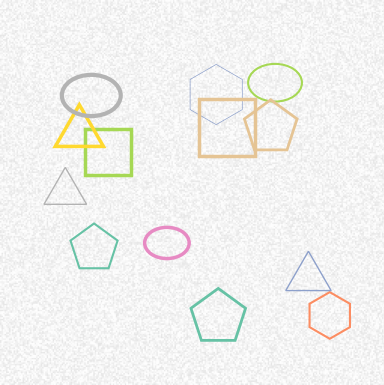[{"shape": "pentagon", "thickness": 2, "radius": 0.37, "center": [0.567, 0.176]}, {"shape": "pentagon", "thickness": 1.5, "radius": 0.32, "center": [0.244, 0.355]}, {"shape": "hexagon", "thickness": 1.5, "radius": 0.3, "center": [0.856, 0.181]}, {"shape": "hexagon", "thickness": 0.5, "radius": 0.39, "center": [0.562, 0.754]}, {"shape": "triangle", "thickness": 1, "radius": 0.34, "center": [0.801, 0.279]}, {"shape": "oval", "thickness": 2.5, "radius": 0.29, "center": [0.434, 0.369]}, {"shape": "oval", "thickness": 1.5, "radius": 0.35, "center": [0.714, 0.785]}, {"shape": "square", "thickness": 2.5, "radius": 0.3, "center": [0.281, 0.605]}, {"shape": "triangle", "thickness": 2.5, "radius": 0.36, "center": [0.206, 0.656]}, {"shape": "square", "thickness": 2.5, "radius": 0.37, "center": [0.59, 0.669]}, {"shape": "pentagon", "thickness": 2, "radius": 0.36, "center": [0.703, 0.669]}, {"shape": "triangle", "thickness": 1, "radius": 0.32, "center": [0.17, 0.501]}, {"shape": "oval", "thickness": 3, "radius": 0.38, "center": [0.237, 0.752]}]